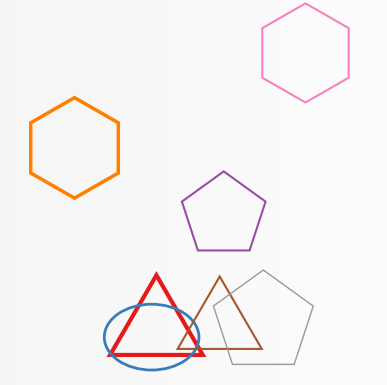[{"shape": "triangle", "thickness": 3, "radius": 0.69, "center": [0.404, 0.147]}, {"shape": "oval", "thickness": 2, "radius": 0.61, "center": [0.391, 0.124]}, {"shape": "pentagon", "thickness": 1.5, "radius": 0.57, "center": [0.577, 0.441]}, {"shape": "hexagon", "thickness": 2.5, "radius": 0.65, "center": [0.192, 0.616]}, {"shape": "triangle", "thickness": 1.5, "radius": 0.63, "center": [0.567, 0.156]}, {"shape": "hexagon", "thickness": 1.5, "radius": 0.64, "center": [0.788, 0.863]}, {"shape": "pentagon", "thickness": 1, "radius": 0.68, "center": [0.68, 0.163]}]